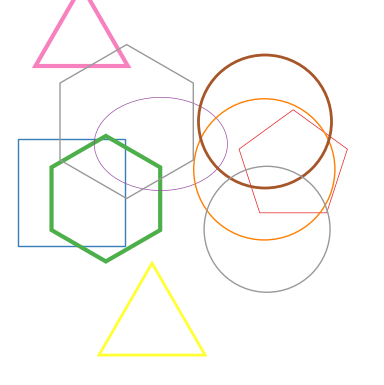[{"shape": "pentagon", "thickness": 0.5, "radius": 0.74, "center": [0.762, 0.567]}, {"shape": "square", "thickness": 1, "radius": 0.69, "center": [0.186, 0.5]}, {"shape": "hexagon", "thickness": 3, "radius": 0.81, "center": [0.275, 0.484]}, {"shape": "oval", "thickness": 0.5, "radius": 0.86, "center": [0.418, 0.626]}, {"shape": "circle", "thickness": 1, "radius": 0.92, "center": [0.687, 0.56]}, {"shape": "triangle", "thickness": 2, "radius": 0.8, "center": [0.395, 0.157]}, {"shape": "circle", "thickness": 2, "radius": 0.86, "center": [0.688, 0.684]}, {"shape": "triangle", "thickness": 3, "radius": 0.69, "center": [0.212, 0.898]}, {"shape": "circle", "thickness": 1, "radius": 0.82, "center": [0.694, 0.404]}, {"shape": "hexagon", "thickness": 1, "radius": 1.0, "center": [0.329, 0.684]}]